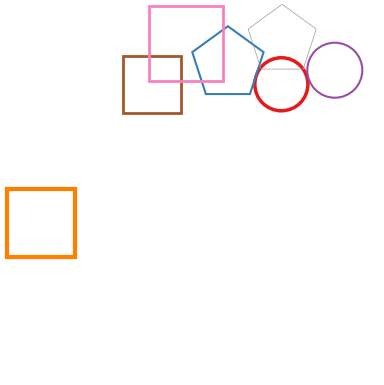[{"shape": "circle", "thickness": 2.5, "radius": 0.34, "center": [0.731, 0.781]}, {"shape": "pentagon", "thickness": 1.5, "radius": 0.49, "center": [0.592, 0.834]}, {"shape": "circle", "thickness": 1.5, "radius": 0.36, "center": [0.87, 0.818]}, {"shape": "square", "thickness": 3, "radius": 0.44, "center": [0.106, 0.421]}, {"shape": "square", "thickness": 2, "radius": 0.37, "center": [0.395, 0.781]}, {"shape": "square", "thickness": 2, "radius": 0.48, "center": [0.483, 0.887]}, {"shape": "pentagon", "thickness": 0.5, "radius": 0.47, "center": [0.733, 0.896]}]